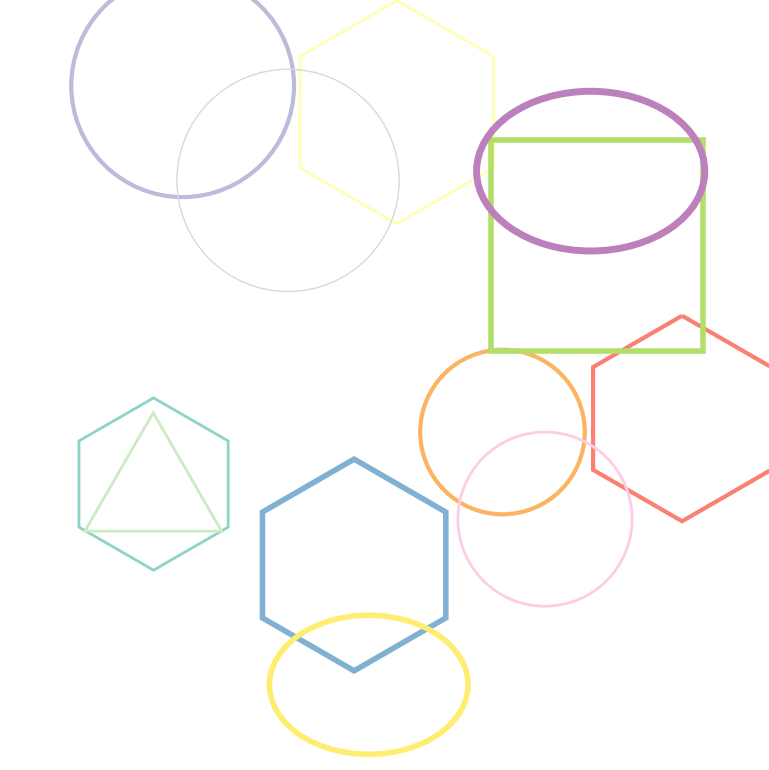[{"shape": "hexagon", "thickness": 1, "radius": 0.56, "center": [0.199, 0.371]}, {"shape": "hexagon", "thickness": 1, "radius": 0.72, "center": [0.515, 0.854]}, {"shape": "circle", "thickness": 1.5, "radius": 0.72, "center": [0.237, 0.889]}, {"shape": "hexagon", "thickness": 1.5, "radius": 0.67, "center": [0.886, 0.457]}, {"shape": "hexagon", "thickness": 2, "radius": 0.69, "center": [0.46, 0.266]}, {"shape": "circle", "thickness": 1.5, "radius": 0.53, "center": [0.653, 0.439]}, {"shape": "square", "thickness": 2, "radius": 0.69, "center": [0.775, 0.681]}, {"shape": "circle", "thickness": 1, "radius": 0.57, "center": [0.708, 0.326]}, {"shape": "circle", "thickness": 0.5, "radius": 0.72, "center": [0.374, 0.766]}, {"shape": "oval", "thickness": 2.5, "radius": 0.74, "center": [0.767, 0.778]}, {"shape": "triangle", "thickness": 1, "radius": 0.51, "center": [0.199, 0.361]}, {"shape": "oval", "thickness": 2, "radius": 0.64, "center": [0.479, 0.111]}]